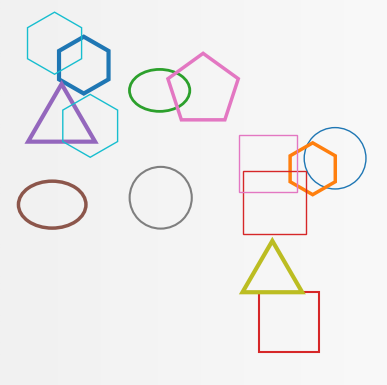[{"shape": "hexagon", "thickness": 3, "radius": 0.37, "center": [0.216, 0.831]}, {"shape": "circle", "thickness": 1, "radius": 0.4, "center": [0.865, 0.589]}, {"shape": "hexagon", "thickness": 2.5, "radius": 0.34, "center": [0.807, 0.562]}, {"shape": "oval", "thickness": 2, "radius": 0.39, "center": [0.412, 0.765]}, {"shape": "square", "thickness": 1.5, "radius": 0.39, "center": [0.745, 0.163]}, {"shape": "square", "thickness": 1, "radius": 0.41, "center": [0.708, 0.474]}, {"shape": "triangle", "thickness": 3, "radius": 0.5, "center": [0.159, 0.682]}, {"shape": "oval", "thickness": 2.5, "radius": 0.44, "center": [0.135, 0.468]}, {"shape": "square", "thickness": 1, "radius": 0.37, "center": [0.692, 0.575]}, {"shape": "pentagon", "thickness": 2.5, "radius": 0.48, "center": [0.524, 0.766]}, {"shape": "circle", "thickness": 1.5, "radius": 0.4, "center": [0.415, 0.486]}, {"shape": "triangle", "thickness": 3, "radius": 0.44, "center": [0.703, 0.285]}, {"shape": "hexagon", "thickness": 1, "radius": 0.4, "center": [0.141, 0.888]}, {"shape": "hexagon", "thickness": 1, "radius": 0.41, "center": [0.233, 0.673]}]